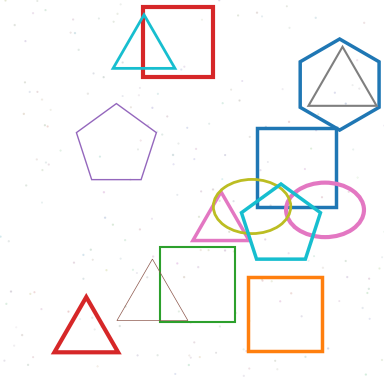[{"shape": "square", "thickness": 2.5, "radius": 0.51, "center": [0.771, 0.566]}, {"shape": "hexagon", "thickness": 2.5, "radius": 0.59, "center": [0.882, 0.78]}, {"shape": "square", "thickness": 2.5, "radius": 0.48, "center": [0.741, 0.184]}, {"shape": "square", "thickness": 1.5, "radius": 0.48, "center": [0.513, 0.261]}, {"shape": "triangle", "thickness": 3, "radius": 0.48, "center": [0.224, 0.133]}, {"shape": "square", "thickness": 3, "radius": 0.45, "center": [0.463, 0.89]}, {"shape": "pentagon", "thickness": 1, "radius": 0.55, "center": [0.302, 0.622]}, {"shape": "triangle", "thickness": 0.5, "radius": 0.53, "center": [0.396, 0.221]}, {"shape": "oval", "thickness": 3, "radius": 0.51, "center": [0.844, 0.455]}, {"shape": "triangle", "thickness": 2.5, "radius": 0.42, "center": [0.574, 0.417]}, {"shape": "triangle", "thickness": 1.5, "radius": 0.51, "center": [0.89, 0.776]}, {"shape": "oval", "thickness": 2, "radius": 0.5, "center": [0.655, 0.464]}, {"shape": "pentagon", "thickness": 2.5, "radius": 0.54, "center": [0.73, 0.414]}, {"shape": "triangle", "thickness": 2, "radius": 0.46, "center": [0.374, 0.869]}]